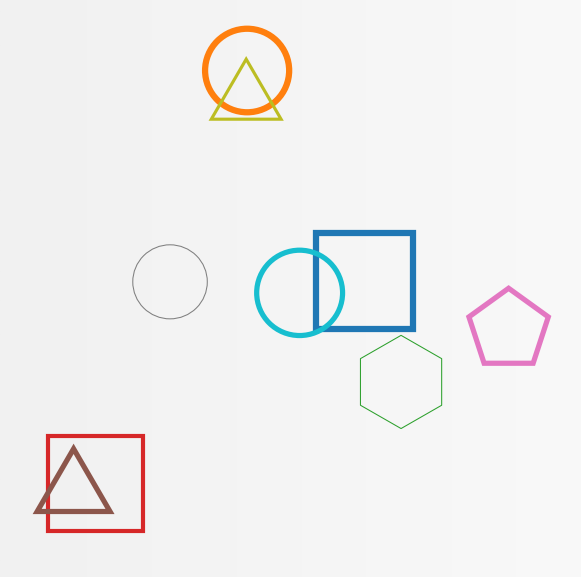[{"shape": "square", "thickness": 3, "radius": 0.41, "center": [0.627, 0.512]}, {"shape": "circle", "thickness": 3, "radius": 0.36, "center": [0.425, 0.877]}, {"shape": "hexagon", "thickness": 0.5, "radius": 0.4, "center": [0.69, 0.338]}, {"shape": "square", "thickness": 2, "radius": 0.41, "center": [0.164, 0.162]}, {"shape": "triangle", "thickness": 2.5, "radius": 0.36, "center": [0.127, 0.15]}, {"shape": "pentagon", "thickness": 2.5, "radius": 0.36, "center": [0.875, 0.428]}, {"shape": "circle", "thickness": 0.5, "radius": 0.32, "center": [0.293, 0.511]}, {"shape": "triangle", "thickness": 1.5, "radius": 0.35, "center": [0.424, 0.827]}, {"shape": "circle", "thickness": 2.5, "radius": 0.37, "center": [0.515, 0.492]}]